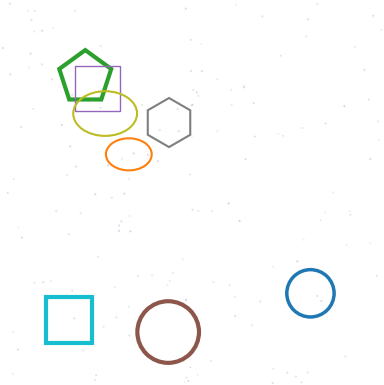[{"shape": "circle", "thickness": 2.5, "radius": 0.31, "center": [0.806, 0.238]}, {"shape": "oval", "thickness": 1.5, "radius": 0.3, "center": [0.335, 0.599]}, {"shape": "pentagon", "thickness": 3, "radius": 0.35, "center": [0.221, 0.799]}, {"shape": "square", "thickness": 1, "radius": 0.29, "center": [0.253, 0.77]}, {"shape": "circle", "thickness": 3, "radius": 0.4, "center": [0.437, 0.138]}, {"shape": "hexagon", "thickness": 1.5, "radius": 0.32, "center": [0.439, 0.682]}, {"shape": "oval", "thickness": 1.5, "radius": 0.41, "center": [0.273, 0.705]}, {"shape": "square", "thickness": 3, "radius": 0.3, "center": [0.178, 0.17]}]